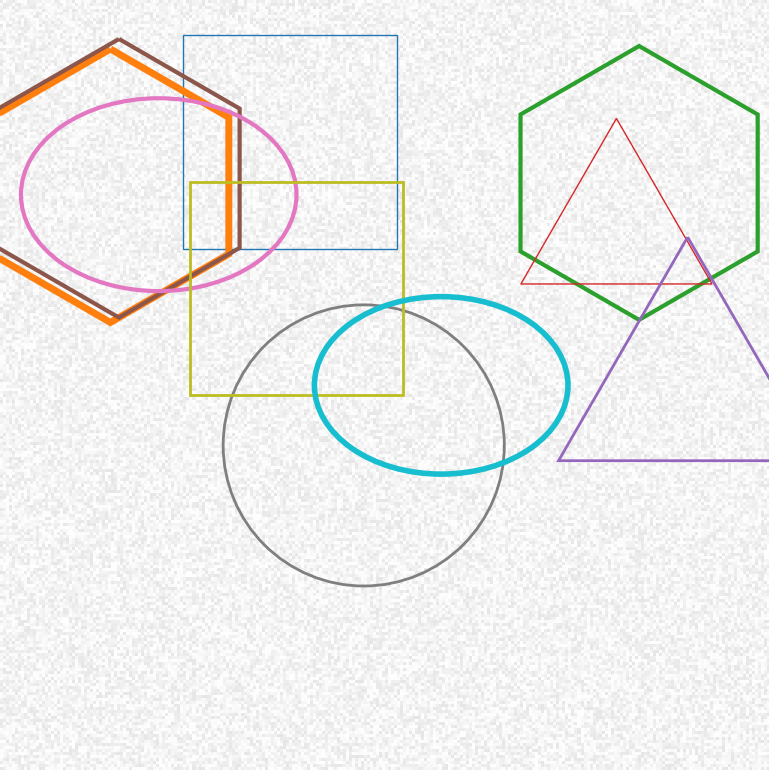[{"shape": "square", "thickness": 0.5, "radius": 0.7, "center": [0.377, 0.816]}, {"shape": "hexagon", "thickness": 2.5, "radius": 0.89, "center": [0.143, 0.759]}, {"shape": "hexagon", "thickness": 1.5, "radius": 0.89, "center": [0.83, 0.762]}, {"shape": "triangle", "thickness": 0.5, "radius": 0.72, "center": [0.801, 0.703]}, {"shape": "triangle", "thickness": 1, "radius": 0.97, "center": [0.893, 0.498]}, {"shape": "hexagon", "thickness": 1.5, "radius": 0.9, "center": [0.155, 0.768]}, {"shape": "oval", "thickness": 1.5, "radius": 0.89, "center": [0.206, 0.747]}, {"shape": "circle", "thickness": 1, "radius": 0.91, "center": [0.472, 0.422]}, {"shape": "square", "thickness": 1, "radius": 0.69, "center": [0.385, 0.626]}, {"shape": "oval", "thickness": 2, "radius": 0.82, "center": [0.573, 0.5]}]